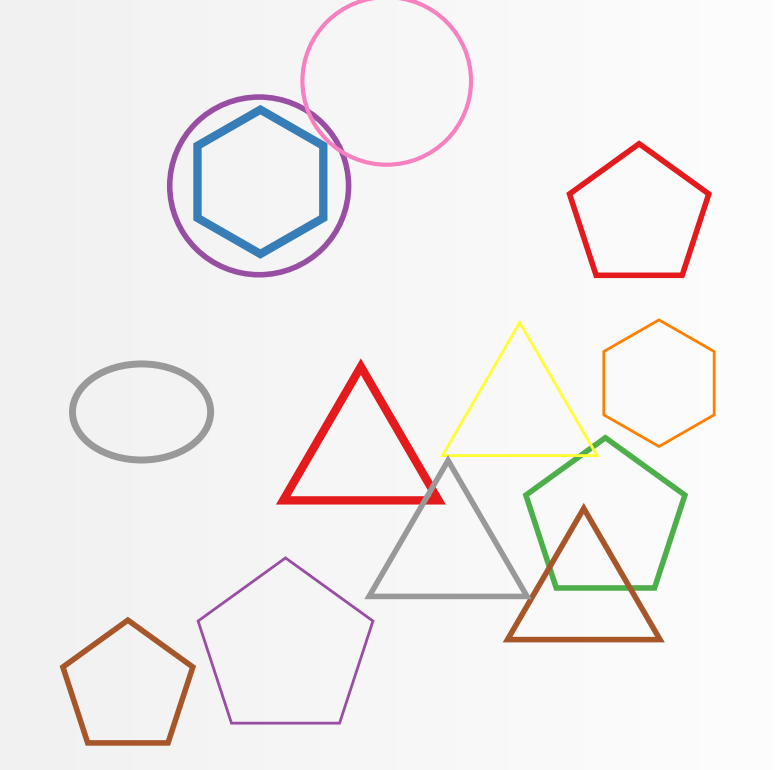[{"shape": "triangle", "thickness": 3, "radius": 0.58, "center": [0.466, 0.408]}, {"shape": "pentagon", "thickness": 2, "radius": 0.47, "center": [0.825, 0.719]}, {"shape": "hexagon", "thickness": 3, "radius": 0.47, "center": [0.336, 0.764]}, {"shape": "pentagon", "thickness": 2, "radius": 0.54, "center": [0.781, 0.324]}, {"shape": "pentagon", "thickness": 1, "radius": 0.59, "center": [0.368, 0.157]}, {"shape": "circle", "thickness": 2, "radius": 0.58, "center": [0.334, 0.759]}, {"shape": "hexagon", "thickness": 1, "radius": 0.41, "center": [0.85, 0.502]}, {"shape": "triangle", "thickness": 1, "radius": 0.58, "center": [0.671, 0.466]}, {"shape": "pentagon", "thickness": 2, "radius": 0.44, "center": [0.165, 0.106]}, {"shape": "triangle", "thickness": 2, "radius": 0.57, "center": [0.753, 0.226]}, {"shape": "circle", "thickness": 1.5, "radius": 0.54, "center": [0.499, 0.895]}, {"shape": "oval", "thickness": 2.5, "radius": 0.45, "center": [0.183, 0.465]}, {"shape": "triangle", "thickness": 2, "radius": 0.59, "center": [0.578, 0.284]}]